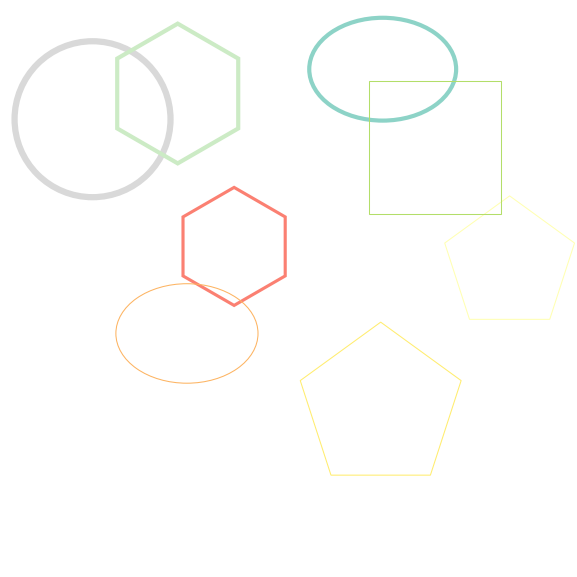[{"shape": "oval", "thickness": 2, "radius": 0.64, "center": [0.663, 0.879]}, {"shape": "pentagon", "thickness": 0.5, "radius": 0.59, "center": [0.882, 0.542]}, {"shape": "hexagon", "thickness": 1.5, "radius": 0.51, "center": [0.405, 0.572]}, {"shape": "oval", "thickness": 0.5, "radius": 0.62, "center": [0.324, 0.422]}, {"shape": "square", "thickness": 0.5, "radius": 0.57, "center": [0.753, 0.744]}, {"shape": "circle", "thickness": 3, "radius": 0.68, "center": [0.16, 0.793]}, {"shape": "hexagon", "thickness": 2, "radius": 0.6, "center": [0.308, 0.837]}, {"shape": "pentagon", "thickness": 0.5, "radius": 0.73, "center": [0.659, 0.295]}]